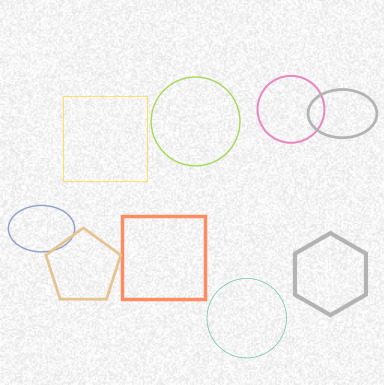[{"shape": "circle", "thickness": 0.5, "radius": 0.52, "center": [0.641, 0.174]}, {"shape": "square", "thickness": 2.5, "radius": 0.54, "center": [0.425, 0.331]}, {"shape": "oval", "thickness": 1, "radius": 0.43, "center": [0.108, 0.406]}, {"shape": "circle", "thickness": 1.5, "radius": 0.43, "center": [0.756, 0.716]}, {"shape": "circle", "thickness": 1, "radius": 0.58, "center": [0.508, 0.685]}, {"shape": "square", "thickness": 0.5, "radius": 0.55, "center": [0.273, 0.641]}, {"shape": "pentagon", "thickness": 2, "radius": 0.51, "center": [0.216, 0.306]}, {"shape": "oval", "thickness": 2, "radius": 0.45, "center": [0.89, 0.705]}, {"shape": "hexagon", "thickness": 3, "radius": 0.53, "center": [0.858, 0.288]}]